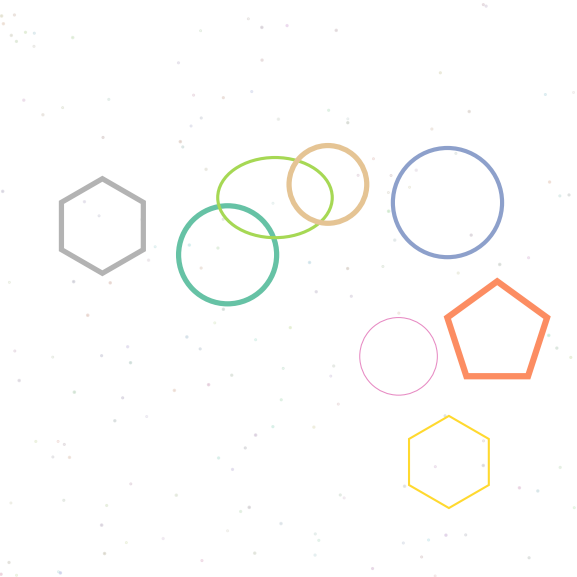[{"shape": "circle", "thickness": 2.5, "radius": 0.42, "center": [0.394, 0.558]}, {"shape": "pentagon", "thickness": 3, "radius": 0.45, "center": [0.861, 0.421]}, {"shape": "circle", "thickness": 2, "radius": 0.47, "center": [0.775, 0.648]}, {"shape": "circle", "thickness": 0.5, "radius": 0.34, "center": [0.69, 0.382]}, {"shape": "oval", "thickness": 1.5, "radius": 0.5, "center": [0.476, 0.657]}, {"shape": "hexagon", "thickness": 1, "radius": 0.4, "center": [0.777, 0.199]}, {"shape": "circle", "thickness": 2.5, "radius": 0.34, "center": [0.568, 0.68]}, {"shape": "hexagon", "thickness": 2.5, "radius": 0.41, "center": [0.177, 0.608]}]